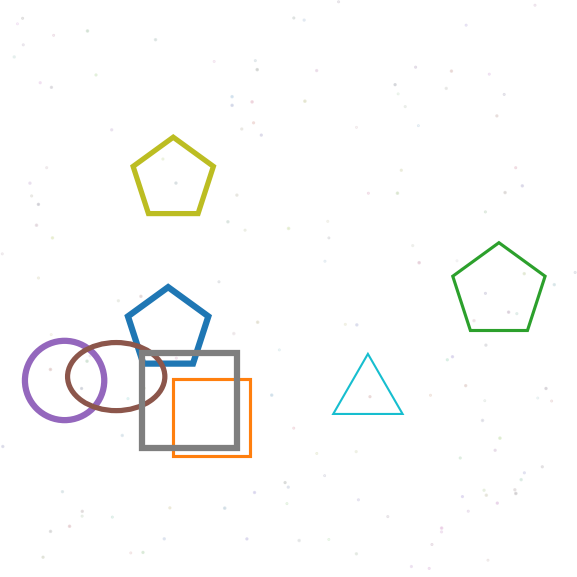[{"shape": "pentagon", "thickness": 3, "radius": 0.37, "center": [0.291, 0.429]}, {"shape": "square", "thickness": 1.5, "radius": 0.33, "center": [0.366, 0.276]}, {"shape": "pentagon", "thickness": 1.5, "radius": 0.42, "center": [0.864, 0.495]}, {"shape": "circle", "thickness": 3, "radius": 0.34, "center": [0.112, 0.34]}, {"shape": "oval", "thickness": 2.5, "radius": 0.42, "center": [0.201, 0.347]}, {"shape": "square", "thickness": 3, "radius": 0.41, "center": [0.329, 0.306]}, {"shape": "pentagon", "thickness": 2.5, "radius": 0.37, "center": [0.3, 0.688]}, {"shape": "triangle", "thickness": 1, "radius": 0.35, "center": [0.637, 0.317]}]